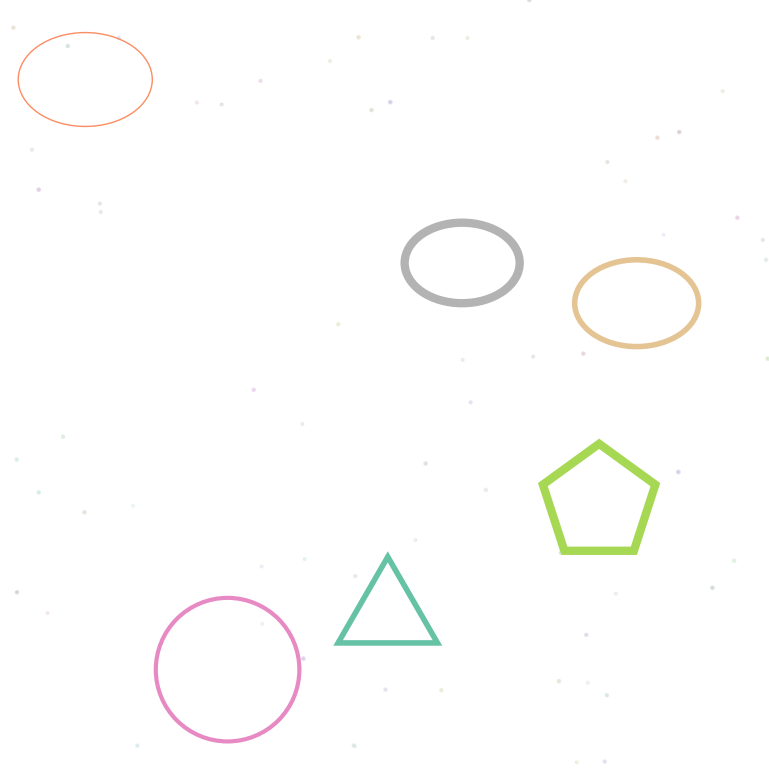[{"shape": "triangle", "thickness": 2, "radius": 0.37, "center": [0.504, 0.202]}, {"shape": "oval", "thickness": 0.5, "radius": 0.44, "center": [0.111, 0.897]}, {"shape": "circle", "thickness": 1.5, "radius": 0.47, "center": [0.296, 0.13]}, {"shape": "pentagon", "thickness": 3, "radius": 0.38, "center": [0.778, 0.347]}, {"shape": "oval", "thickness": 2, "radius": 0.4, "center": [0.827, 0.606]}, {"shape": "oval", "thickness": 3, "radius": 0.37, "center": [0.6, 0.659]}]